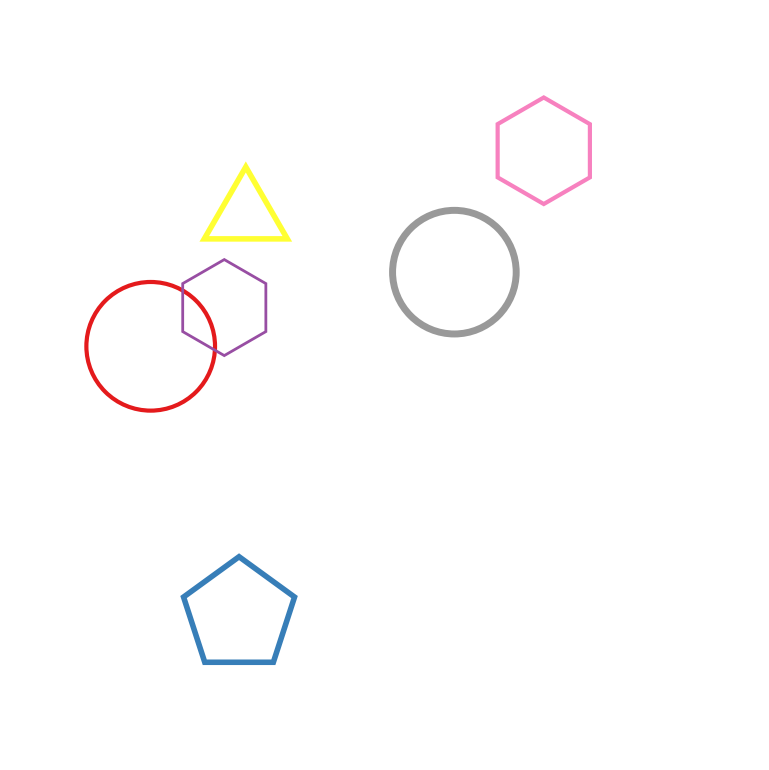[{"shape": "circle", "thickness": 1.5, "radius": 0.42, "center": [0.196, 0.55]}, {"shape": "pentagon", "thickness": 2, "radius": 0.38, "center": [0.31, 0.201]}, {"shape": "hexagon", "thickness": 1, "radius": 0.31, "center": [0.291, 0.601]}, {"shape": "triangle", "thickness": 2, "radius": 0.31, "center": [0.319, 0.721]}, {"shape": "hexagon", "thickness": 1.5, "radius": 0.35, "center": [0.706, 0.804]}, {"shape": "circle", "thickness": 2.5, "radius": 0.4, "center": [0.59, 0.647]}]